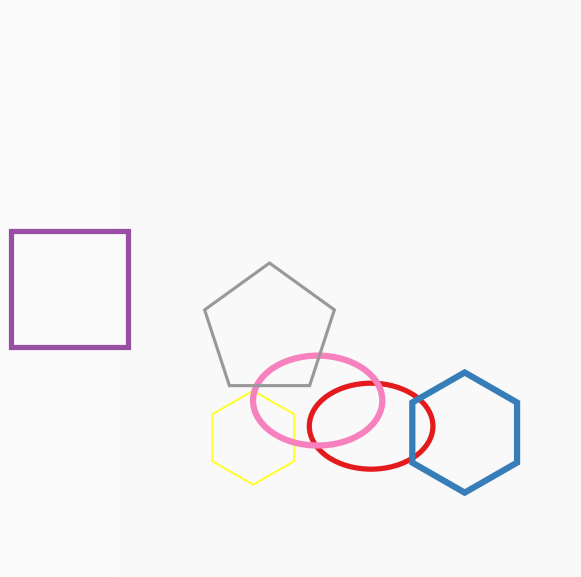[{"shape": "oval", "thickness": 2.5, "radius": 0.53, "center": [0.638, 0.261]}, {"shape": "hexagon", "thickness": 3, "radius": 0.52, "center": [0.799, 0.25]}, {"shape": "square", "thickness": 2.5, "radius": 0.5, "center": [0.119, 0.499]}, {"shape": "hexagon", "thickness": 1, "radius": 0.41, "center": [0.436, 0.241]}, {"shape": "oval", "thickness": 3, "radius": 0.56, "center": [0.547, 0.306]}, {"shape": "pentagon", "thickness": 1.5, "radius": 0.59, "center": [0.464, 0.426]}]